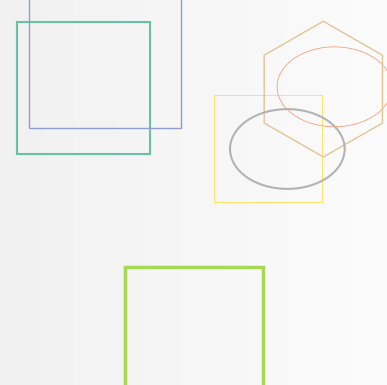[{"shape": "square", "thickness": 1.5, "radius": 0.86, "center": [0.215, 0.771]}, {"shape": "oval", "thickness": 0.5, "radius": 0.74, "center": [0.863, 0.775]}, {"shape": "square", "thickness": 1, "radius": 0.98, "center": [0.271, 0.862]}, {"shape": "square", "thickness": 2.5, "radius": 0.89, "center": [0.502, 0.128]}, {"shape": "square", "thickness": 0.5, "radius": 0.7, "center": [0.691, 0.614]}, {"shape": "hexagon", "thickness": 1, "radius": 0.88, "center": [0.834, 0.769]}, {"shape": "oval", "thickness": 1.5, "radius": 0.74, "center": [0.742, 0.613]}]